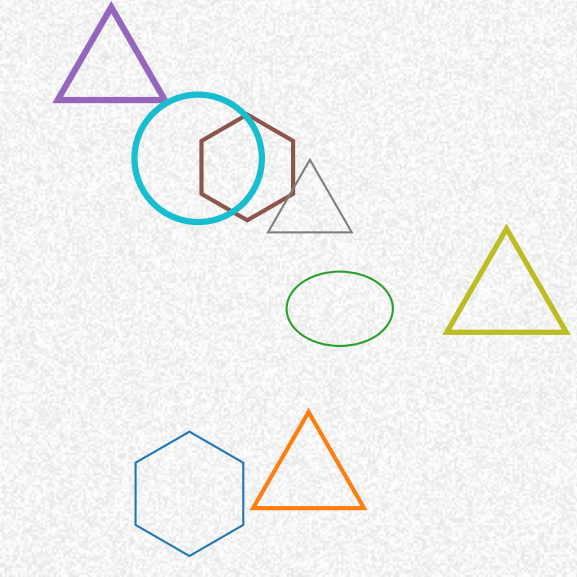[{"shape": "hexagon", "thickness": 1, "radius": 0.54, "center": [0.328, 0.144]}, {"shape": "triangle", "thickness": 2, "radius": 0.55, "center": [0.534, 0.175]}, {"shape": "oval", "thickness": 1, "radius": 0.46, "center": [0.588, 0.464]}, {"shape": "triangle", "thickness": 3, "radius": 0.54, "center": [0.193, 0.879]}, {"shape": "hexagon", "thickness": 2, "radius": 0.46, "center": [0.428, 0.709]}, {"shape": "triangle", "thickness": 1, "radius": 0.42, "center": [0.537, 0.639]}, {"shape": "triangle", "thickness": 2.5, "radius": 0.6, "center": [0.877, 0.483]}, {"shape": "circle", "thickness": 3, "radius": 0.55, "center": [0.343, 0.725]}]